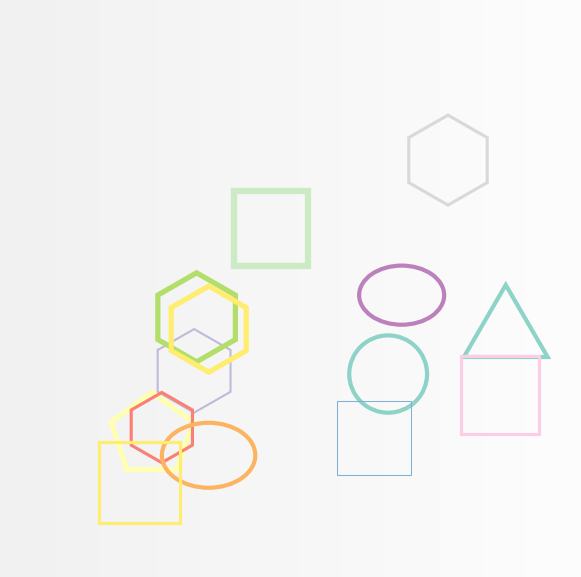[{"shape": "triangle", "thickness": 2, "radius": 0.42, "center": [0.87, 0.423]}, {"shape": "circle", "thickness": 2, "radius": 0.33, "center": [0.668, 0.351]}, {"shape": "pentagon", "thickness": 2.5, "radius": 0.37, "center": [0.262, 0.246]}, {"shape": "hexagon", "thickness": 1, "radius": 0.36, "center": [0.334, 0.357]}, {"shape": "hexagon", "thickness": 1.5, "radius": 0.3, "center": [0.278, 0.259]}, {"shape": "square", "thickness": 0.5, "radius": 0.32, "center": [0.643, 0.24]}, {"shape": "oval", "thickness": 2, "radius": 0.4, "center": [0.359, 0.211]}, {"shape": "hexagon", "thickness": 2.5, "radius": 0.39, "center": [0.338, 0.45]}, {"shape": "square", "thickness": 1.5, "radius": 0.34, "center": [0.86, 0.315]}, {"shape": "hexagon", "thickness": 1.5, "radius": 0.39, "center": [0.771, 0.722]}, {"shape": "oval", "thickness": 2, "radius": 0.37, "center": [0.691, 0.488]}, {"shape": "square", "thickness": 3, "radius": 0.32, "center": [0.466, 0.603]}, {"shape": "square", "thickness": 1.5, "radius": 0.35, "center": [0.24, 0.164]}, {"shape": "hexagon", "thickness": 2.5, "radius": 0.37, "center": [0.359, 0.429]}]